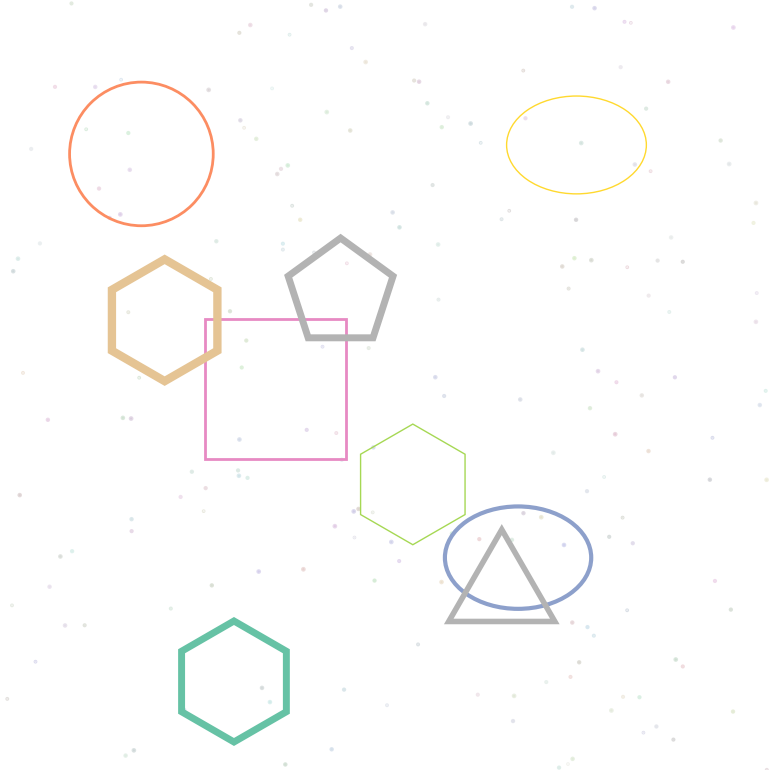[{"shape": "hexagon", "thickness": 2.5, "radius": 0.39, "center": [0.304, 0.115]}, {"shape": "circle", "thickness": 1, "radius": 0.47, "center": [0.184, 0.8]}, {"shape": "oval", "thickness": 1.5, "radius": 0.48, "center": [0.673, 0.276]}, {"shape": "square", "thickness": 1, "radius": 0.46, "center": [0.358, 0.495]}, {"shape": "hexagon", "thickness": 0.5, "radius": 0.39, "center": [0.536, 0.371]}, {"shape": "oval", "thickness": 0.5, "radius": 0.45, "center": [0.749, 0.812]}, {"shape": "hexagon", "thickness": 3, "radius": 0.4, "center": [0.214, 0.584]}, {"shape": "triangle", "thickness": 2, "radius": 0.4, "center": [0.652, 0.233]}, {"shape": "pentagon", "thickness": 2.5, "radius": 0.36, "center": [0.442, 0.619]}]